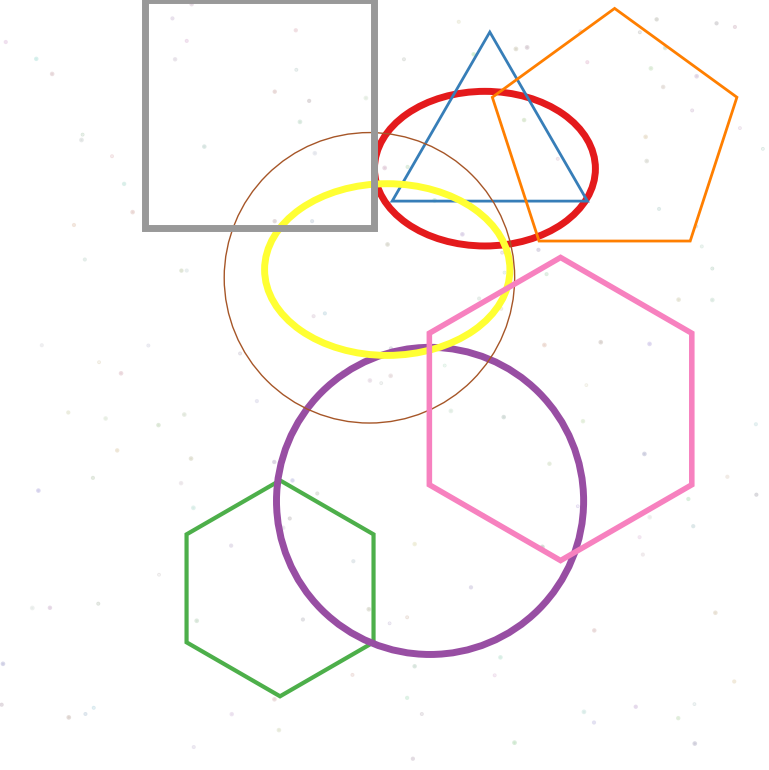[{"shape": "oval", "thickness": 2.5, "radius": 0.72, "center": [0.63, 0.781]}, {"shape": "triangle", "thickness": 1, "radius": 0.73, "center": [0.636, 0.812]}, {"shape": "hexagon", "thickness": 1.5, "radius": 0.7, "center": [0.364, 0.236]}, {"shape": "circle", "thickness": 2.5, "radius": 1.0, "center": [0.559, 0.349]}, {"shape": "pentagon", "thickness": 1, "radius": 0.83, "center": [0.798, 0.822]}, {"shape": "oval", "thickness": 2.5, "radius": 0.8, "center": [0.503, 0.65]}, {"shape": "circle", "thickness": 0.5, "radius": 0.94, "center": [0.48, 0.639]}, {"shape": "hexagon", "thickness": 2, "radius": 0.98, "center": [0.728, 0.469]}, {"shape": "square", "thickness": 2.5, "radius": 0.74, "center": [0.337, 0.852]}]